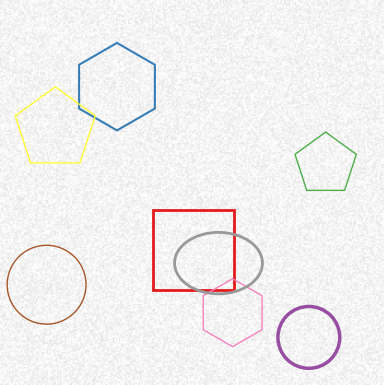[{"shape": "square", "thickness": 2, "radius": 0.52, "center": [0.502, 0.351]}, {"shape": "hexagon", "thickness": 1.5, "radius": 0.57, "center": [0.304, 0.775]}, {"shape": "pentagon", "thickness": 1, "radius": 0.42, "center": [0.846, 0.573]}, {"shape": "circle", "thickness": 2.5, "radius": 0.4, "center": [0.802, 0.124]}, {"shape": "pentagon", "thickness": 1, "radius": 0.55, "center": [0.144, 0.665]}, {"shape": "circle", "thickness": 1, "radius": 0.51, "center": [0.121, 0.261]}, {"shape": "hexagon", "thickness": 1, "radius": 0.44, "center": [0.604, 0.188]}, {"shape": "oval", "thickness": 2, "radius": 0.57, "center": [0.568, 0.317]}]